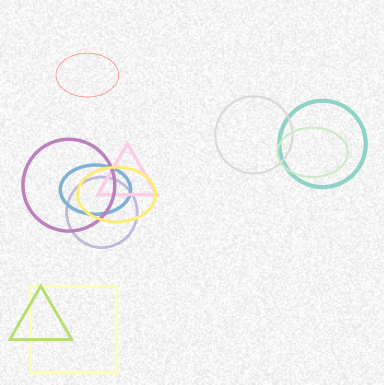[{"shape": "circle", "thickness": 3, "radius": 0.56, "center": [0.838, 0.626]}, {"shape": "square", "thickness": 2, "radius": 0.56, "center": [0.19, 0.146]}, {"shape": "circle", "thickness": 2, "radius": 0.46, "center": [0.265, 0.448]}, {"shape": "oval", "thickness": 0.5, "radius": 0.41, "center": [0.227, 0.805]}, {"shape": "oval", "thickness": 2.5, "radius": 0.46, "center": [0.248, 0.507]}, {"shape": "triangle", "thickness": 2, "radius": 0.46, "center": [0.106, 0.164]}, {"shape": "triangle", "thickness": 2.5, "radius": 0.44, "center": [0.331, 0.539]}, {"shape": "circle", "thickness": 1.5, "radius": 0.5, "center": [0.659, 0.65]}, {"shape": "circle", "thickness": 2.5, "radius": 0.6, "center": [0.179, 0.519]}, {"shape": "oval", "thickness": 1.5, "radius": 0.46, "center": [0.812, 0.604]}, {"shape": "oval", "thickness": 2, "radius": 0.51, "center": [0.303, 0.495]}]